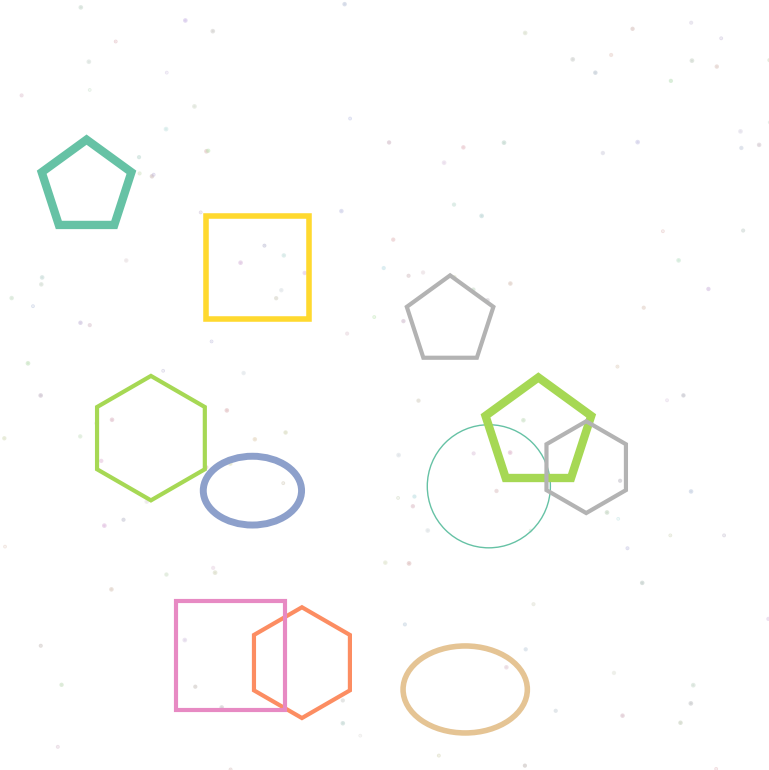[{"shape": "pentagon", "thickness": 3, "radius": 0.31, "center": [0.112, 0.757]}, {"shape": "circle", "thickness": 0.5, "radius": 0.4, "center": [0.635, 0.368]}, {"shape": "hexagon", "thickness": 1.5, "radius": 0.36, "center": [0.392, 0.139]}, {"shape": "oval", "thickness": 2.5, "radius": 0.32, "center": [0.328, 0.363]}, {"shape": "square", "thickness": 1.5, "radius": 0.35, "center": [0.299, 0.149]}, {"shape": "hexagon", "thickness": 1.5, "radius": 0.4, "center": [0.196, 0.431]}, {"shape": "pentagon", "thickness": 3, "radius": 0.36, "center": [0.699, 0.438]}, {"shape": "square", "thickness": 2, "radius": 0.33, "center": [0.334, 0.652]}, {"shape": "oval", "thickness": 2, "radius": 0.4, "center": [0.604, 0.105]}, {"shape": "pentagon", "thickness": 1.5, "radius": 0.3, "center": [0.585, 0.583]}, {"shape": "hexagon", "thickness": 1.5, "radius": 0.3, "center": [0.761, 0.393]}]